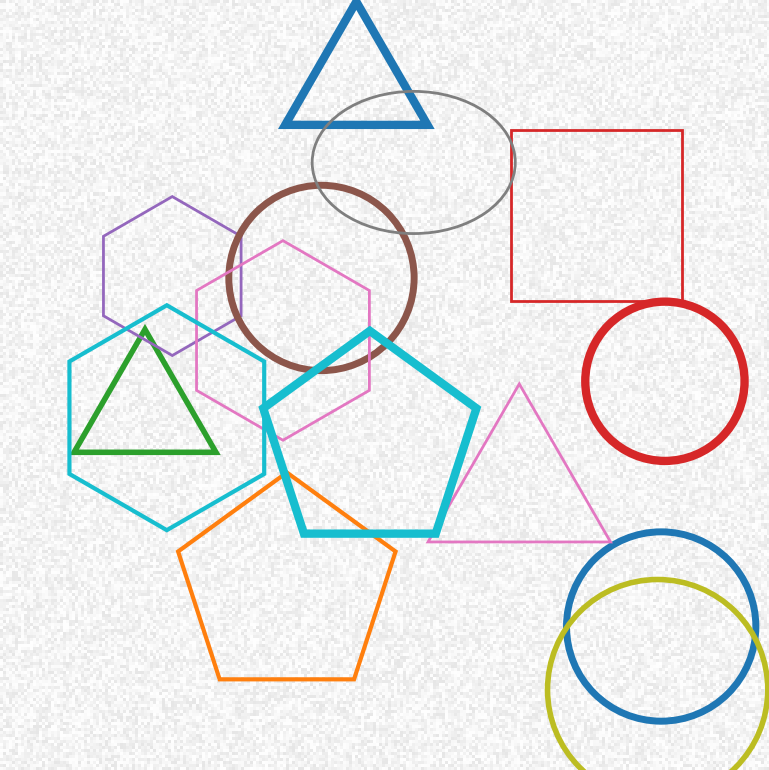[{"shape": "triangle", "thickness": 3, "radius": 0.53, "center": [0.463, 0.891]}, {"shape": "circle", "thickness": 2.5, "radius": 0.61, "center": [0.859, 0.186]}, {"shape": "pentagon", "thickness": 1.5, "radius": 0.74, "center": [0.373, 0.238]}, {"shape": "triangle", "thickness": 2, "radius": 0.53, "center": [0.188, 0.466]}, {"shape": "square", "thickness": 1, "radius": 0.55, "center": [0.775, 0.72]}, {"shape": "circle", "thickness": 3, "radius": 0.52, "center": [0.864, 0.505]}, {"shape": "hexagon", "thickness": 1, "radius": 0.52, "center": [0.224, 0.642]}, {"shape": "circle", "thickness": 2.5, "radius": 0.6, "center": [0.417, 0.639]}, {"shape": "triangle", "thickness": 1, "radius": 0.68, "center": [0.674, 0.365]}, {"shape": "hexagon", "thickness": 1, "radius": 0.65, "center": [0.367, 0.558]}, {"shape": "oval", "thickness": 1, "radius": 0.66, "center": [0.537, 0.789]}, {"shape": "circle", "thickness": 2, "radius": 0.72, "center": [0.854, 0.104]}, {"shape": "pentagon", "thickness": 3, "radius": 0.73, "center": [0.48, 0.425]}, {"shape": "hexagon", "thickness": 1.5, "radius": 0.73, "center": [0.217, 0.458]}]